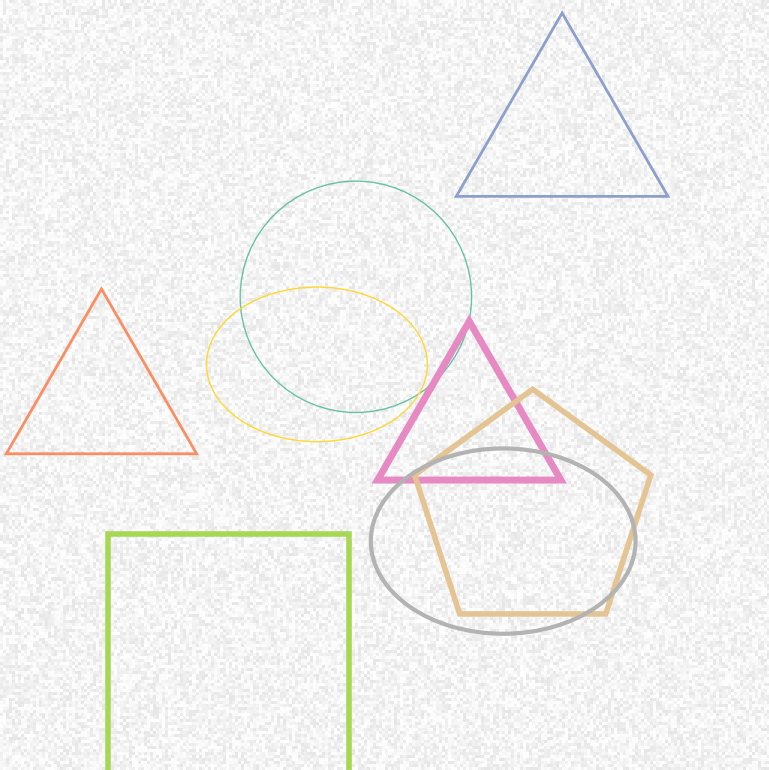[{"shape": "circle", "thickness": 0.5, "radius": 0.75, "center": [0.462, 0.615]}, {"shape": "triangle", "thickness": 1, "radius": 0.71, "center": [0.132, 0.482]}, {"shape": "triangle", "thickness": 1, "radius": 0.79, "center": [0.73, 0.824]}, {"shape": "triangle", "thickness": 2.5, "radius": 0.69, "center": [0.609, 0.445]}, {"shape": "square", "thickness": 2, "radius": 0.78, "center": [0.296, 0.15]}, {"shape": "oval", "thickness": 0.5, "radius": 0.72, "center": [0.412, 0.527]}, {"shape": "pentagon", "thickness": 2, "radius": 0.81, "center": [0.692, 0.333]}, {"shape": "oval", "thickness": 1.5, "radius": 0.86, "center": [0.653, 0.297]}]